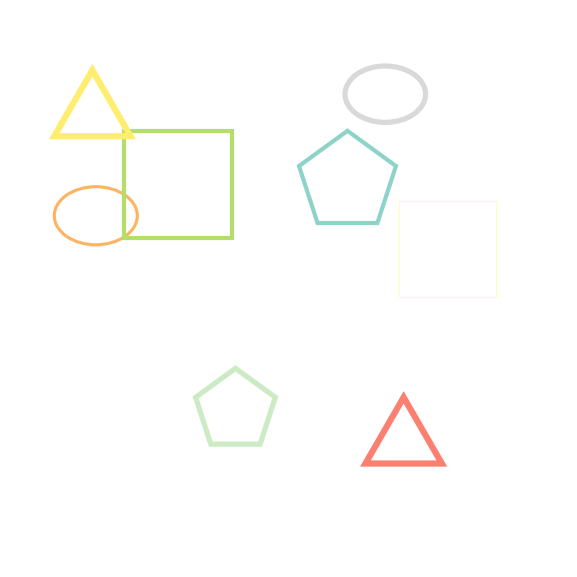[{"shape": "pentagon", "thickness": 2, "radius": 0.44, "center": [0.602, 0.684]}, {"shape": "square", "thickness": 0.5, "radius": 0.42, "center": [0.775, 0.568]}, {"shape": "triangle", "thickness": 3, "radius": 0.38, "center": [0.699, 0.235]}, {"shape": "oval", "thickness": 1.5, "radius": 0.36, "center": [0.166, 0.626]}, {"shape": "square", "thickness": 2, "radius": 0.46, "center": [0.308, 0.679]}, {"shape": "oval", "thickness": 2.5, "radius": 0.35, "center": [0.667, 0.836]}, {"shape": "pentagon", "thickness": 2.5, "radius": 0.36, "center": [0.408, 0.289]}, {"shape": "triangle", "thickness": 3, "radius": 0.38, "center": [0.16, 0.801]}]